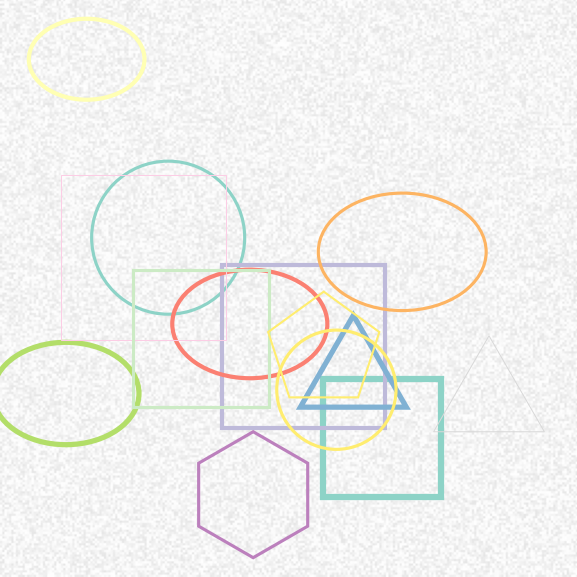[{"shape": "circle", "thickness": 1.5, "radius": 0.66, "center": [0.291, 0.588]}, {"shape": "square", "thickness": 3, "radius": 0.51, "center": [0.662, 0.24]}, {"shape": "oval", "thickness": 2, "radius": 0.5, "center": [0.15, 0.897]}, {"shape": "square", "thickness": 2, "radius": 0.71, "center": [0.525, 0.399]}, {"shape": "oval", "thickness": 2, "radius": 0.67, "center": [0.433, 0.438]}, {"shape": "triangle", "thickness": 2.5, "radius": 0.53, "center": [0.612, 0.347]}, {"shape": "oval", "thickness": 1.5, "radius": 0.73, "center": [0.697, 0.563]}, {"shape": "oval", "thickness": 2.5, "radius": 0.63, "center": [0.114, 0.318]}, {"shape": "square", "thickness": 0.5, "radius": 0.72, "center": [0.248, 0.553]}, {"shape": "triangle", "thickness": 0.5, "radius": 0.55, "center": [0.847, 0.307]}, {"shape": "hexagon", "thickness": 1.5, "radius": 0.55, "center": [0.438, 0.143]}, {"shape": "square", "thickness": 1.5, "radius": 0.59, "center": [0.348, 0.413]}, {"shape": "circle", "thickness": 1.5, "radius": 0.52, "center": [0.582, 0.324]}, {"shape": "pentagon", "thickness": 1, "radius": 0.51, "center": [0.561, 0.393]}]